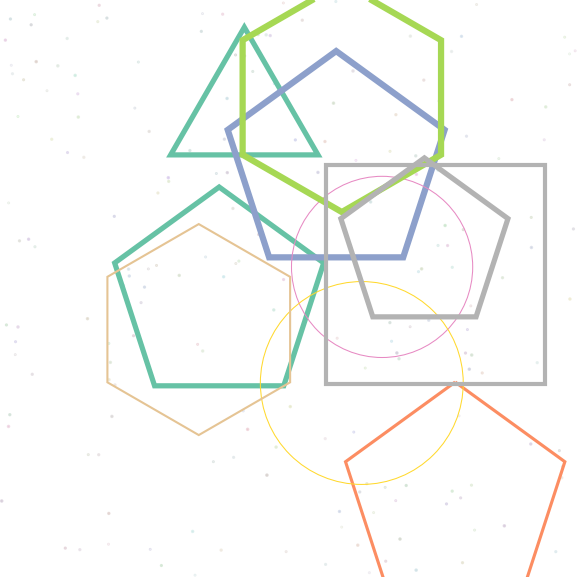[{"shape": "pentagon", "thickness": 2.5, "radius": 0.95, "center": [0.38, 0.485]}, {"shape": "triangle", "thickness": 2.5, "radius": 0.74, "center": [0.423, 0.805]}, {"shape": "pentagon", "thickness": 1.5, "radius": 1.0, "center": [0.788, 0.138]}, {"shape": "pentagon", "thickness": 3, "radius": 0.99, "center": [0.582, 0.713]}, {"shape": "circle", "thickness": 0.5, "radius": 0.78, "center": [0.662, 0.537]}, {"shape": "hexagon", "thickness": 3, "radius": 0.99, "center": [0.592, 0.83]}, {"shape": "circle", "thickness": 0.5, "radius": 0.88, "center": [0.626, 0.336]}, {"shape": "hexagon", "thickness": 1, "radius": 0.91, "center": [0.344, 0.428]}, {"shape": "pentagon", "thickness": 2.5, "radius": 0.76, "center": [0.735, 0.574]}, {"shape": "square", "thickness": 2, "radius": 0.95, "center": [0.754, 0.524]}]